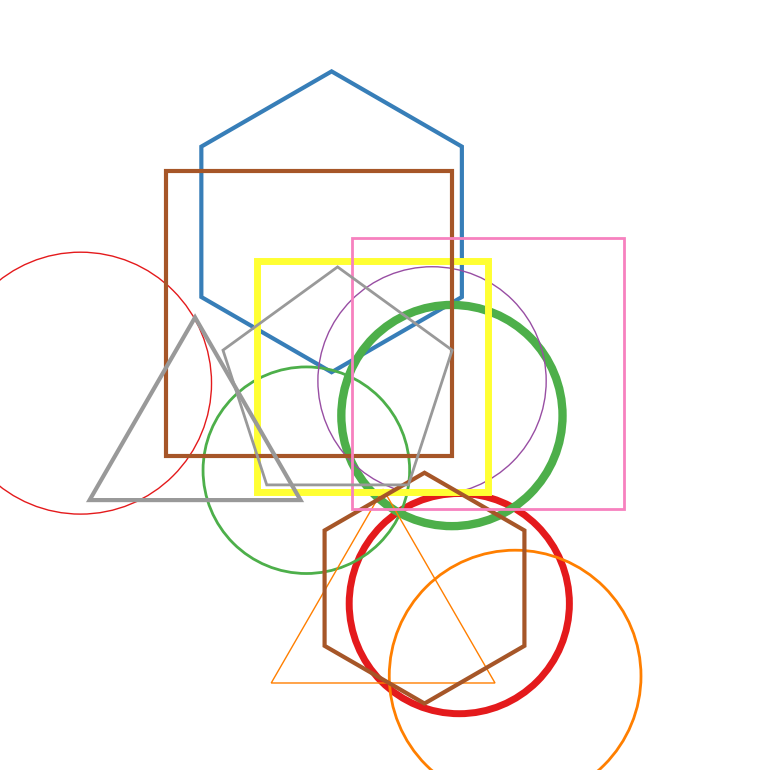[{"shape": "circle", "thickness": 0.5, "radius": 0.85, "center": [0.105, 0.502]}, {"shape": "circle", "thickness": 2.5, "radius": 0.71, "center": [0.596, 0.216]}, {"shape": "hexagon", "thickness": 1.5, "radius": 0.98, "center": [0.431, 0.712]}, {"shape": "circle", "thickness": 1, "radius": 0.67, "center": [0.398, 0.389]}, {"shape": "circle", "thickness": 3, "radius": 0.72, "center": [0.587, 0.46]}, {"shape": "circle", "thickness": 0.5, "radius": 0.74, "center": [0.561, 0.505]}, {"shape": "triangle", "thickness": 0.5, "radius": 0.84, "center": [0.498, 0.197]}, {"shape": "circle", "thickness": 1, "radius": 0.82, "center": [0.669, 0.122]}, {"shape": "square", "thickness": 2.5, "radius": 0.75, "center": [0.484, 0.511]}, {"shape": "square", "thickness": 1.5, "radius": 0.93, "center": [0.401, 0.593]}, {"shape": "hexagon", "thickness": 1.5, "radius": 0.75, "center": [0.551, 0.236]}, {"shape": "square", "thickness": 1, "radius": 0.88, "center": [0.634, 0.515]}, {"shape": "triangle", "thickness": 1.5, "radius": 0.79, "center": [0.253, 0.43]}, {"shape": "pentagon", "thickness": 1, "radius": 0.78, "center": [0.438, 0.497]}]